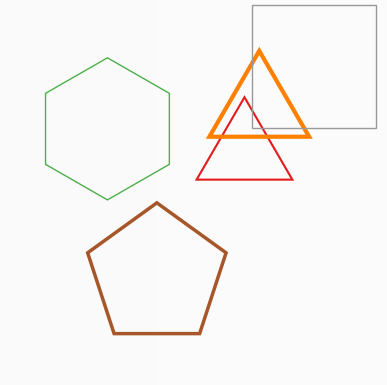[{"shape": "triangle", "thickness": 1.5, "radius": 0.71, "center": [0.631, 0.605]}, {"shape": "hexagon", "thickness": 1, "radius": 0.92, "center": [0.277, 0.665]}, {"shape": "triangle", "thickness": 3, "radius": 0.74, "center": [0.669, 0.719]}, {"shape": "pentagon", "thickness": 2.5, "radius": 0.94, "center": [0.405, 0.285]}, {"shape": "square", "thickness": 1, "radius": 0.8, "center": [0.81, 0.827]}]